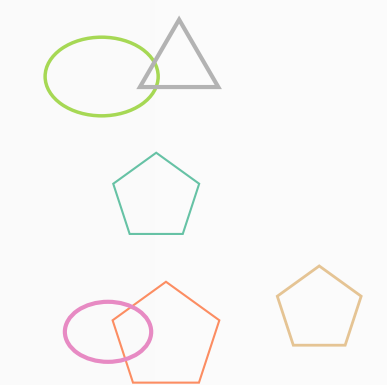[{"shape": "pentagon", "thickness": 1.5, "radius": 0.58, "center": [0.403, 0.487]}, {"shape": "pentagon", "thickness": 1.5, "radius": 0.72, "center": [0.428, 0.123]}, {"shape": "oval", "thickness": 3, "radius": 0.56, "center": [0.279, 0.138]}, {"shape": "oval", "thickness": 2.5, "radius": 0.73, "center": [0.262, 0.801]}, {"shape": "pentagon", "thickness": 2, "radius": 0.57, "center": [0.824, 0.195]}, {"shape": "triangle", "thickness": 3, "radius": 0.58, "center": [0.462, 0.832]}]